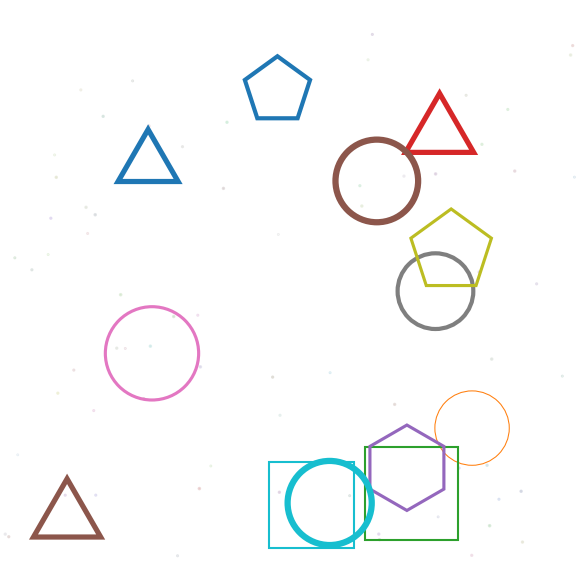[{"shape": "triangle", "thickness": 2.5, "radius": 0.3, "center": [0.256, 0.715]}, {"shape": "pentagon", "thickness": 2, "radius": 0.3, "center": [0.48, 0.842]}, {"shape": "circle", "thickness": 0.5, "radius": 0.32, "center": [0.817, 0.258]}, {"shape": "square", "thickness": 1, "radius": 0.4, "center": [0.713, 0.145]}, {"shape": "triangle", "thickness": 2.5, "radius": 0.34, "center": [0.761, 0.769]}, {"shape": "hexagon", "thickness": 1.5, "radius": 0.37, "center": [0.705, 0.189]}, {"shape": "triangle", "thickness": 2.5, "radius": 0.34, "center": [0.116, 0.103]}, {"shape": "circle", "thickness": 3, "radius": 0.36, "center": [0.652, 0.686]}, {"shape": "circle", "thickness": 1.5, "radius": 0.4, "center": [0.263, 0.387]}, {"shape": "circle", "thickness": 2, "radius": 0.33, "center": [0.754, 0.495]}, {"shape": "pentagon", "thickness": 1.5, "radius": 0.37, "center": [0.781, 0.564]}, {"shape": "circle", "thickness": 3, "radius": 0.36, "center": [0.571, 0.128]}, {"shape": "square", "thickness": 1, "radius": 0.37, "center": [0.54, 0.125]}]